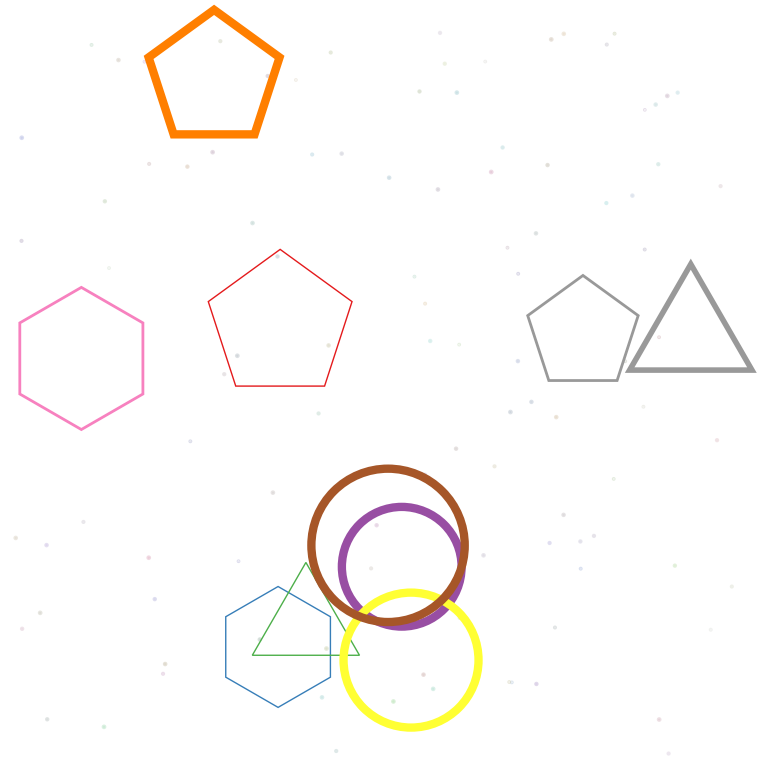[{"shape": "pentagon", "thickness": 0.5, "radius": 0.49, "center": [0.364, 0.578]}, {"shape": "hexagon", "thickness": 0.5, "radius": 0.39, "center": [0.361, 0.16]}, {"shape": "triangle", "thickness": 0.5, "radius": 0.4, "center": [0.397, 0.189]}, {"shape": "circle", "thickness": 3, "radius": 0.39, "center": [0.522, 0.264]}, {"shape": "pentagon", "thickness": 3, "radius": 0.45, "center": [0.278, 0.898]}, {"shape": "circle", "thickness": 3, "radius": 0.44, "center": [0.534, 0.143]}, {"shape": "circle", "thickness": 3, "radius": 0.5, "center": [0.504, 0.292]}, {"shape": "hexagon", "thickness": 1, "radius": 0.46, "center": [0.106, 0.534]}, {"shape": "pentagon", "thickness": 1, "radius": 0.38, "center": [0.757, 0.567]}, {"shape": "triangle", "thickness": 2, "radius": 0.46, "center": [0.897, 0.565]}]